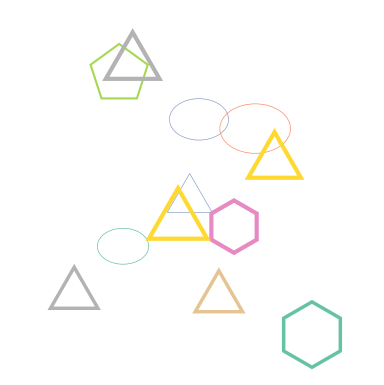[{"shape": "hexagon", "thickness": 2.5, "radius": 0.42, "center": [0.81, 0.131]}, {"shape": "oval", "thickness": 0.5, "radius": 0.33, "center": [0.32, 0.36]}, {"shape": "oval", "thickness": 0.5, "radius": 0.46, "center": [0.663, 0.666]}, {"shape": "oval", "thickness": 0.5, "radius": 0.38, "center": [0.517, 0.69]}, {"shape": "triangle", "thickness": 0.5, "radius": 0.34, "center": [0.493, 0.482]}, {"shape": "hexagon", "thickness": 3, "radius": 0.34, "center": [0.608, 0.411]}, {"shape": "pentagon", "thickness": 1.5, "radius": 0.39, "center": [0.31, 0.808]}, {"shape": "triangle", "thickness": 3, "radius": 0.4, "center": [0.713, 0.578]}, {"shape": "triangle", "thickness": 3, "radius": 0.44, "center": [0.462, 0.424]}, {"shape": "triangle", "thickness": 2.5, "radius": 0.36, "center": [0.569, 0.226]}, {"shape": "triangle", "thickness": 3, "radius": 0.4, "center": [0.345, 0.836]}, {"shape": "triangle", "thickness": 2.5, "radius": 0.36, "center": [0.193, 0.235]}]